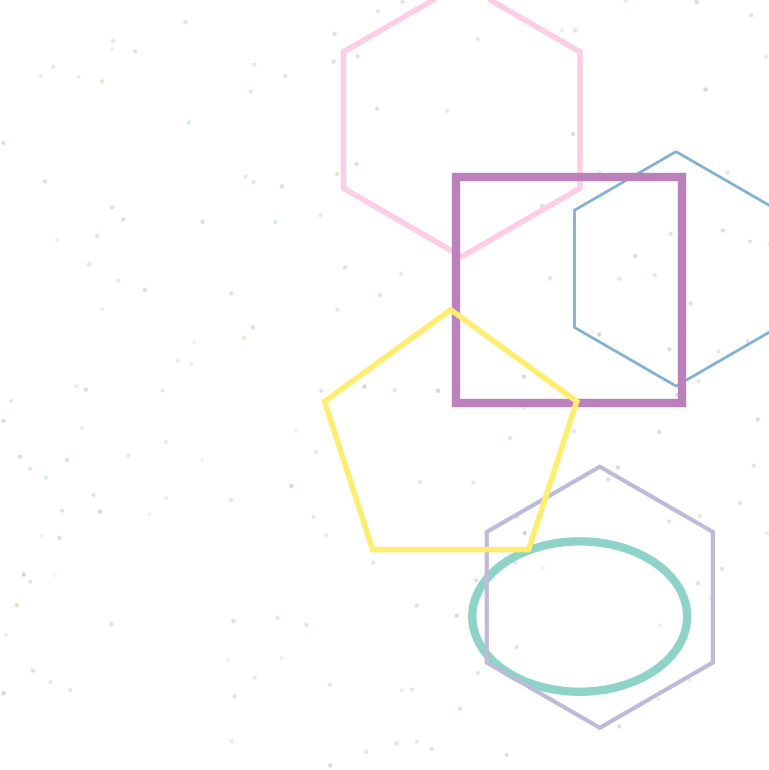[{"shape": "oval", "thickness": 3, "radius": 0.7, "center": [0.753, 0.199]}, {"shape": "hexagon", "thickness": 1.5, "radius": 0.85, "center": [0.779, 0.224]}, {"shape": "hexagon", "thickness": 1, "radius": 0.76, "center": [0.878, 0.651]}, {"shape": "hexagon", "thickness": 2, "radius": 0.89, "center": [0.6, 0.844]}, {"shape": "square", "thickness": 3, "radius": 0.73, "center": [0.739, 0.623]}, {"shape": "pentagon", "thickness": 2, "radius": 0.86, "center": [0.585, 0.426]}]